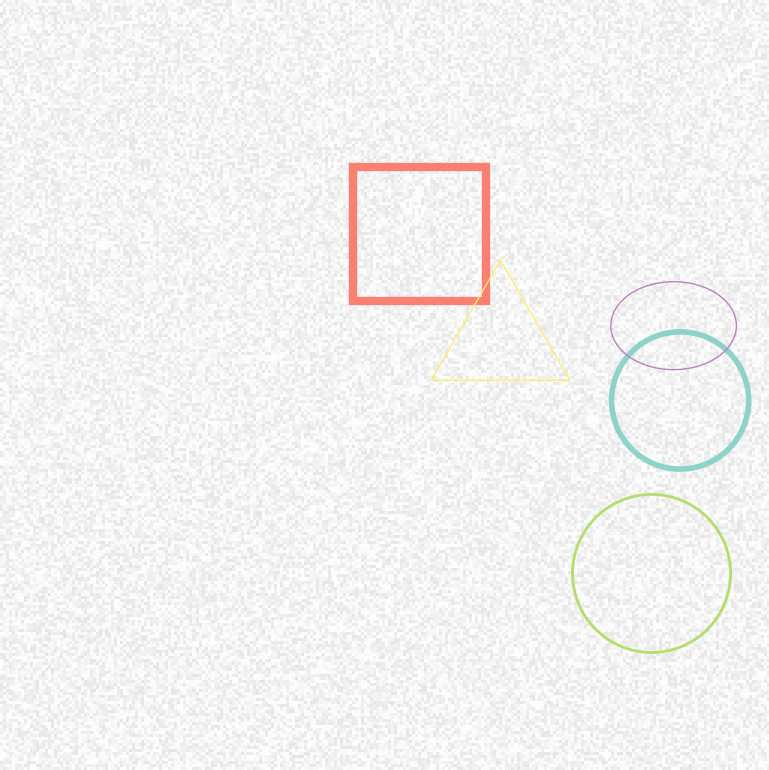[{"shape": "circle", "thickness": 2, "radius": 0.45, "center": [0.883, 0.48]}, {"shape": "square", "thickness": 3, "radius": 0.43, "center": [0.545, 0.696]}, {"shape": "circle", "thickness": 1, "radius": 0.51, "center": [0.846, 0.255]}, {"shape": "oval", "thickness": 0.5, "radius": 0.41, "center": [0.875, 0.577]}, {"shape": "triangle", "thickness": 0.5, "radius": 0.52, "center": [0.65, 0.558]}]